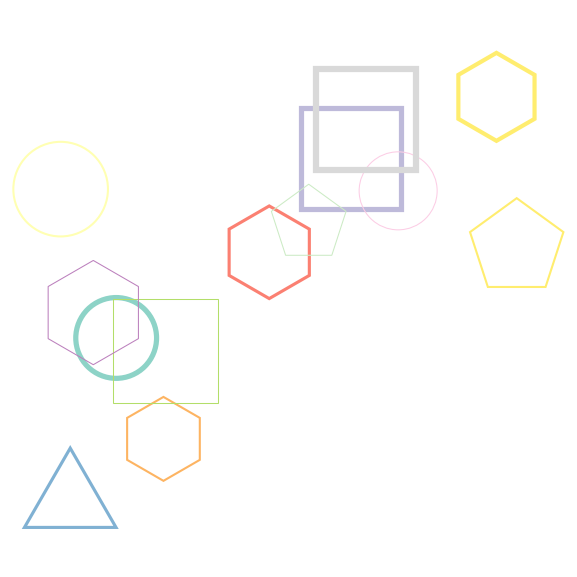[{"shape": "circle", "thickness": 2.5, "radius": 0.35, "center": [0.201, 0.414]}, {"shape": "circle", "thickness": 1, "radius": 0.41, "center": [0.105, 0.672]}, {"shape": "square", "thickness": 2.5, "radius": 0.44, "center": [0.608, 0.725]}, {"shape": "hexagon", "thickness": 1.5, "radius": 0.4, "center": [0.466, 0.562]}, {"shape": "triangle", "thickness": 1.5, "radius": 0.46, "center": [0.122, 0.132]}, {"shape": "hexagon", "thickness": 1, "radius": 0.36, "center": [0.283, 0.239]}, {"shape": "square", "thickness": 0.5, "radius": 0.45, "center": [0.287, 0.392]}, {"shape": "circle", "thickness": 0.5, "radius": 0.34, "center": [0.689, 0.669]}, {"shape": "square", "thickness": 3, "radius": 0.43, "center": [0.634, 0.792]}, {"shape": "hexagon", "thickness": 0.5, "radius": 0.45, "center": [0.162, 0.458]}, {"shape": "pentagon", "thickness": 0.5, "radius": 0.34, "center": [0.535, 0.612]}, {"shape": "hexagon", "thickness": 2, "radius": 0.38, "center": [0.86, 0.831]}, {"shape": "pentagon", "thickness": 1, "radius": 0.43, "center": [0.895, 0.571]}]